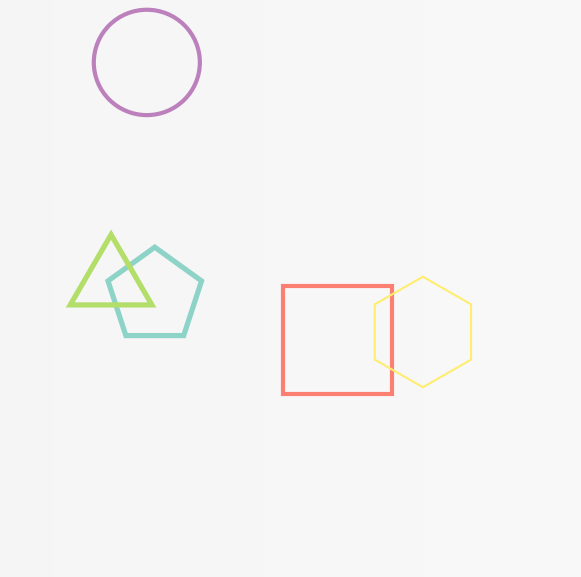[{"shape": "pentagon", "thickness": 2.5, "radius": 0.42, "center": [0.266, 0.486]}, {"shape": "square", "thickness": 2, "radius": 0.47, "center": [0.581, 0.411]}, {"shape": "triangle", "thickness": 2.5, "radius": 0.41, "center": [0.191, 0.512]}, {"shape": "circle", "thickness": 2, "radius": 0.46, "center": [0.253, 0.891]}, {"shape": "hexagon", "thickness": 1, "radius": 0.48, "center": [0.728, 0.424]}]